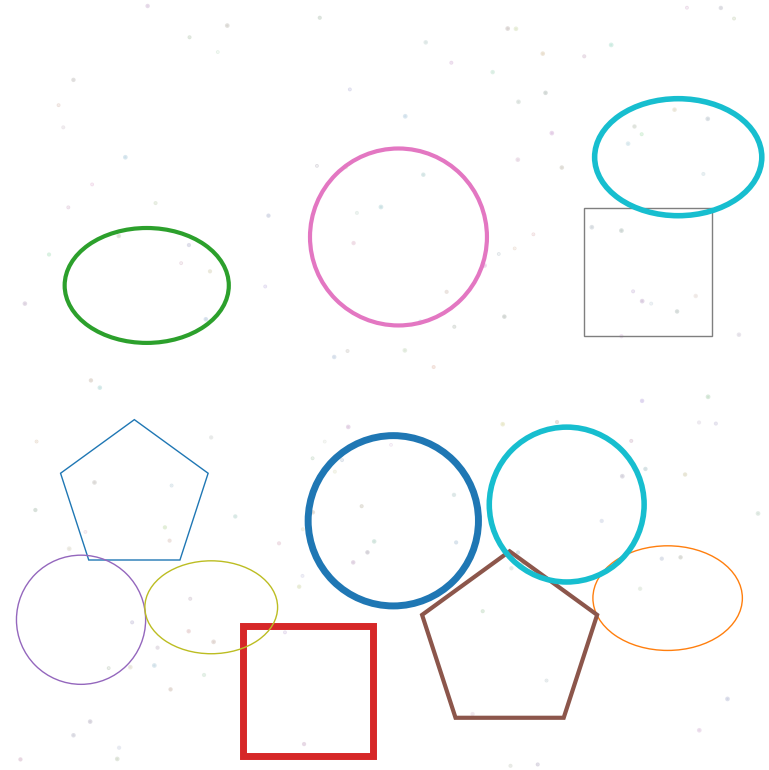[{"shape": "pentagon", "thickness": 0.5, "radius": 0.5, "center": [0.174, 0.354]}, {"shape": "circle", "thickness": 2.5, "radius": 0.55, "center": [0.511, 0.324]}, {"shape": "oval", "thickness": 0.5, "radius": 0.49, "center": [0.867, 0.223]}, {"shape": "oval", "thickness": 1.5, "radius": 0.53, "center": [0.191, 0.629]}, {"shape": "square", "thickness": 2.5, "radius": 0.42, "center": [0.4, 0.103]}, {"shape": "circle", "thickness": 0.5, "radius": 0.42, "center": [0.105, 0.195]}, {"shape": "pentagon", "thickness": 1.5, "radius": 0.6, "center": [0.662, 0.165]}, {"shape": "circle", "thickness": 1.5, "radius": 0.57, "center": [0.517, 0.692]}, {"shape": "square", "thickness": 0.5, "radius": 0.42, "center": [0.842, 0.647]}, {"shape": "oval", "thickness": 0.5, "radius": 0.43, "center": [0.274, 0.211]}, {"shape": "oval", "thickness": 2, "radius": 0.54, "center": [0.881, 0.796]}, {"shape": "circle", "thickness": 2, "radius": 0.5, "center": [0.736, 0.345]}]